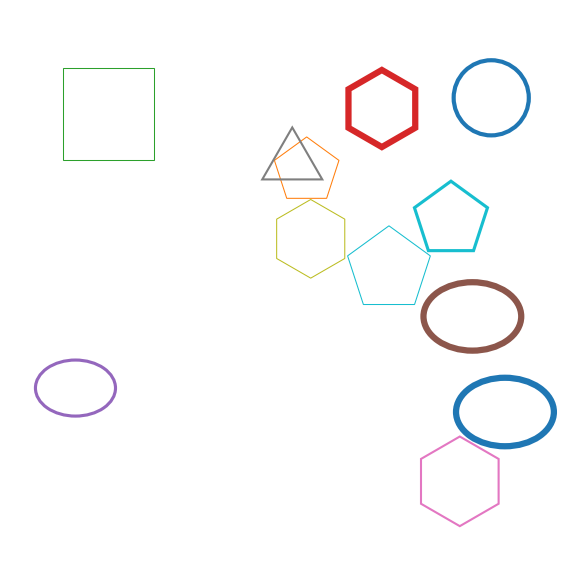[{"shape": "oval", "thickness": 3, "radius": 0.42, "center": [0.874, 0.286]}, {"shape": "circle", "thickness": 2, "radius": 0.33, "center": [0.851, 0.83]}, {"shape": "pentagon", "thickness": 0.5, "radius": 0.29, "center": [0.531, 0.703]}, {"shape": "square", "thickness": 0.5, "radius": 0.4, "center": [0.188, 0.802]}, {"shape": "hexagon", "thickness": 3, "radius": 0.33, "center": [0.661, 0.811]}, {"shape": "oval", "thickness": 1.5, "radius": 0.35, "center": [0.131, 0.327]}, {"shape": "oval", "thickness": 3, "radius": 0.42, "center": [0.818, 0.451]}, {"shape": "hexagon", "thickness": 1, "radius": 0.39, "center": [0.796, 0.166]}, {"shape": "triangle", "thickness": 1, "radius": 0.3, "center": [0.506, 0.718]}, {"shape": "hexagon", "thickness": 0.5, "radius": 0.34, "center": [0.538, 0.586]}, {"shape": "pentagon", "thickness": 1.5, "radius": 0.33, "center": [0.781, 0.619]}, {"shape": "pentagon", "thickness": 0.5, "radius": 0.38, "center": [0.674, 0.533]}]